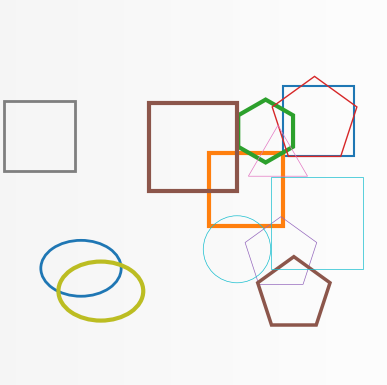[{"shape": "oval", "thickness": 2, "radius": 0.52, "center": [0.209, 0.303]}, {"shape": "square", "thickness": 1.5, "radius": 0.46, "center": [0.822, 0.686]}, {"shape": "square", "thickness": 3, "radius": 0.48, "center": [0.635, 0.508]}, {"shape": "hexagon", "thickness": 3, "radius": 0.41, "center": [0.686, 0.66]}, {"shape": "pentagon", "thickness": 1, "radius": 0.57, "center": [0.812, 0.687]}, {"shape": "pentagon", "thickness": 0.5, "radius": 0.49, "center": [0.725, 0.34]}, {"shape": "pentagon", "thickness": 2.5, "radius": 0.49, "center": [0.758, 0.235]}, {"shape": "square", "thickness": 3, "radius": 0.57, "center": [0.498, 0.619]}, {"shape": "triangle", "thickness": 0.5, "radius": 0.44, "center": [0.717, 0.586]}, {"shape": "square", "thickness": 2, "radius": 0.45, "center": [0.102, 0.647]}, {"shape": "oval", "thickness": 3, "radius": 0.55, "center": [0.26, 0.244]}, {"shape": "circle", "thickness": 0.5, "radius": 0.44, "center": [0.612, 0.353]}, {"shape": "square", "thickness": 0.5, "radius": 0.6, "center": [0.818, 0.42]}]